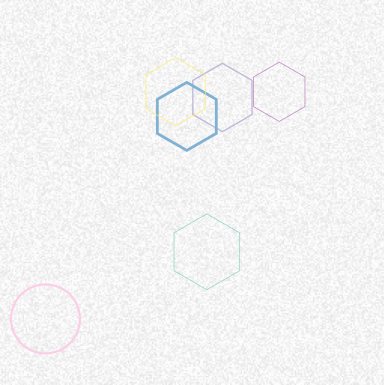[{"shape": "hexagon", "thickness": 0.5, "radius": 0.49, "center": [0.537, 0.346]}, {"shape": "hexagon", "thickness": 1, "radius": 0.44, "center": [0.578, 0.747]}, {"shape": "hexagon", "thickness": 2, "radius": 0.44, "center": [0.485, 0.698]}, {"shape": "circle", "thickness": 1.5, "radius": 0.45, "center": [0.118, 0.172]}, {"shape": "hexagon", "thickness": 0.5, "radius": 0.39, "center": [0.725, 0.762]}, {"shape": "hexagon", "thickness": 0.5, "radius": 0.44, "center": [0.456, 0.762]}]